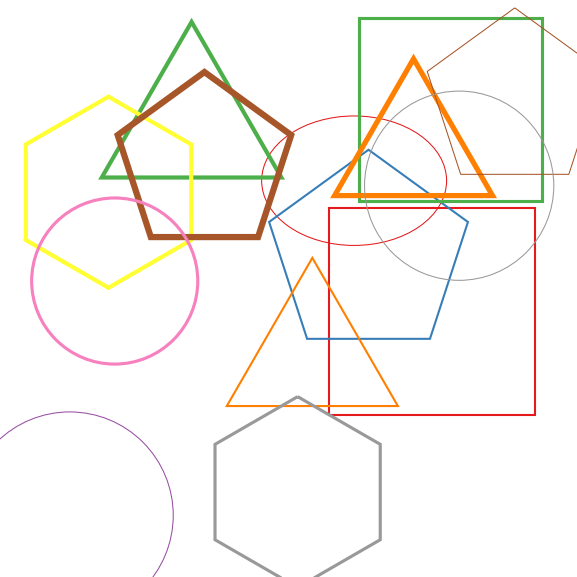[{"shape": "square", "thickness": 1, "radius": 0.89, "center": [0.748, 0.459]}, {"shape": "oval", "thickness": 0.5, "radius": 0.8, "center": [0.613, 0.686]}, {"shape": "pentagon", "thickness": 1, "radius": 0.9, "center": [0.638, 0.559]}, {"shape": "triangle", "thickness": 2, "radius": 0.9, "center": [0.332, 0.782]}, {"shape": "square", "thickness": 1.5, "radius": 0.79, "center": [0.781, 0.809]}, {"shape": "circle", "thickness": 0.5, "radius": 0.9, "center": [0.121, 0.107]}, {"shape": "triangle", "thickness": 2.5, "radius": 0.79, "center": [0.716, 0.739]}, {"shape": "triangle", "thickness": 1, "radius": 0.86, "center": [0.541, 0.382]}, {"shape": "hexagon", "thickness": 2, "radius": 0.83, "center": [0.188, 0.666]}, {"shape": "pentagon", "thickness": 0.5, "radius": 0.8, "center": [0.891, 0.826]}, {"shape": "pentagon", "thickness": 3, "radius": 0.79, "center": [0.354, 0.716]}, {"shape": "circle", "thickness": 1.5, "radius": 0.72, "center": [0.199, 0.512]}, {"shape": "hexagon", "thickness": 1.5, "radius": 0.83, "center": [0.515, 0.147]}, {"shape": "circle", "thickness": 0.5, "radius": 0.82, "center": [0.795, 0.678]}]